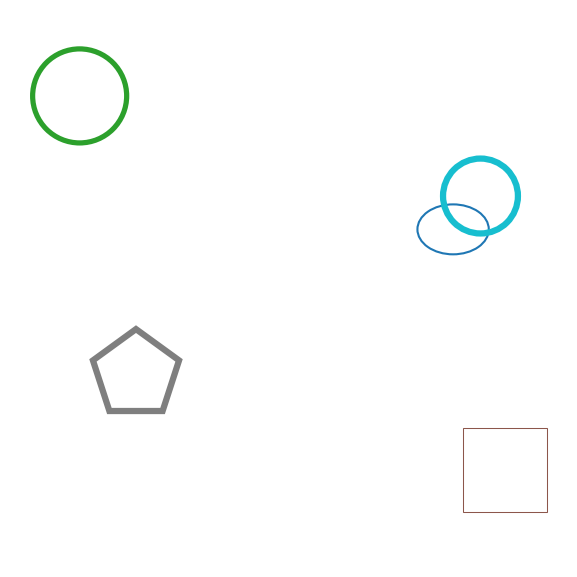[{"shape": "oval", "thickness": 1, "radius": 0.31, "center": [0.785, 0.602]}, {"shape": "circle", "thickness": 2.5, "radius": 0.41, "center": [0.138, 0.833]}, {"shape": "square", "thickness": 0.5, "radius": 0.36, "center": [0.874, 0.186]}, {"shape": "pentagon", "thickness": 3, "radius": 0.39, "center": [0.235, 0.351]}, {"shape": "circle", "thickness": 3, "radius": 0.32, "center": [0.832, 0.66]}]